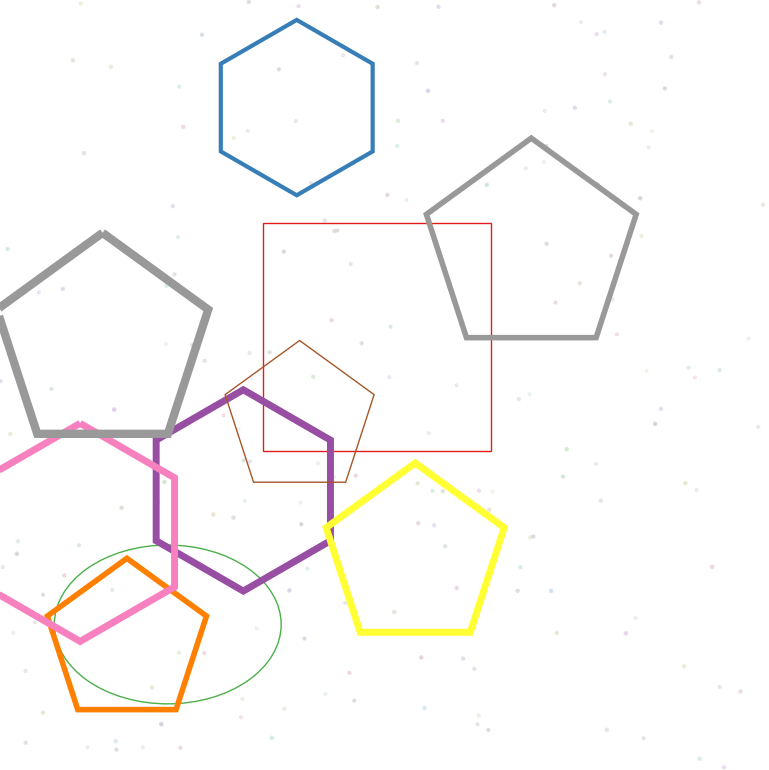[{"shape": "square", "thickness": 0.5, "radius": 0.74, "center": [0.49, 0.563]}, {"shape": "hexagon", "thickness": 1.5, "radius": 0.57, "center": [0.385, 0.86]}, {"shape": "oval", "thickness": 0.5, "radius": 0.74, "center": [0.218, 0.189]}, {"shape": "hexagon", "thickness": 2.5, "radius": 0.65, "center": [0.316, 0.363]}, {"shape": "pentagon", "thickness": 2, "radius": 0.54, "center": [0.165, 0.166]}, {"shape": "pentagon", "thickness": 2.5, "radius": 0.61, "center": [0.539, 0.277]}, {"shape": "pentagon", "thickness": 0.5, "radius": 0.51, "center": [0.389, 0.456]}, {"shape": "hexagon", "thickness": 2.5, "radius": 0.71, "center": [0.104, 0.309]}, {"shape": "pentagon", "thickness": 3, "radius": 0.72, "center": [0.133, 0.553]}, {"shape": "pentagon", "thickness": 2, "radius": 0.72, "center": [0.69, 0.677]}]